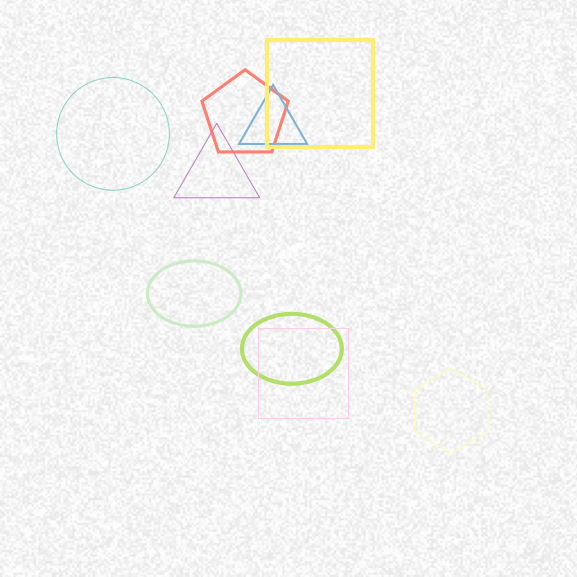[{"shape": "circle", "thickness": 0.5, "radius": 0.49, "center": [0.196, 0.767]}, {"shape": "hexagon", "thickness": 0.5, "radius": 0.37, "center": [0.781, 0.288]}, {"shape": "pentagon", "thickness": 1.5, "radius": 0.39, "center": [0.424, 0.8]}, {"shape": "triangle", "thickness": 1, "radius": 0.34, "center": [0.473, 0.784]}, {"shape": "oval", "thickness": 2, "radius": 0.43, "center": [0.505, 0.395]}, {"shape": "square", "thickness": 0.5, "radius": 0.39, "center": [0.525, 0.354]}, {"shape": "triangle", "thickness": 0.5, "radius": 0.43, "center": [0.375, 0.7]}, {"shape": "oval", "thickness": 1.5, "radius": 0.4, "center": [0.336, 0.491]}, {"shape": "square", "thickness": 2, "radius": 0.46, "center": [0.555, 0.837]}]